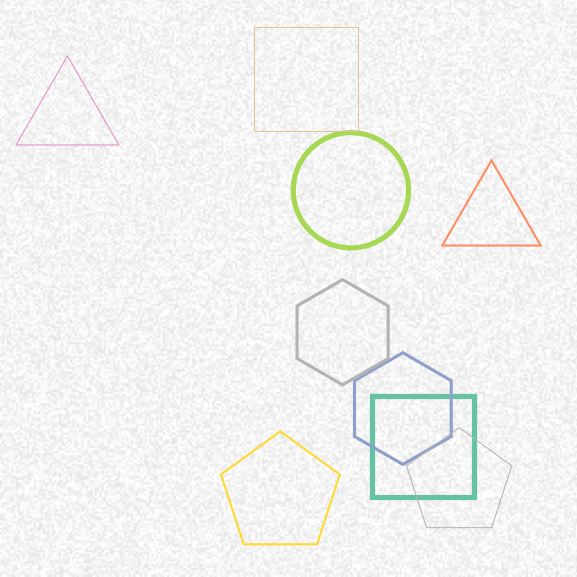[{"shape": "square", "thickness": 2.5, "radius": 0.44, "center": [0.733, 0.226]}, {"shape": "triangle", "thickness": 1, "radius": 0.49, "center": [0.851, 0.623]}, {"shape": "hexagon", "thickness": 1.5, "radius": 0.48, "center": [0.698, 0.292]}, {"shape": "triangle", "thickness": 0.5, "radius": 0.51, "center": [0.117, 0.8]}, {"shape": "circle", "thickness": 2.5, "radius": 0.5, "center": [0.608, 0.67]}, {"shape": "pentagon", "thickness": 1, "radius": 0.54, "center": [0.486, 0.144]}, {"shape": "square", "thickness": 0.5, "radius": 0.45, "center": [0.529, 0.862]}, {"shape": "pentagon", "thickness": 0.5, "radius": 0.48, "center": [0.795, 0.163]}, {"shape": "hexagon", "thickness": 1.5, "radius": 0.46, "center": [0.593, 0.424]}]